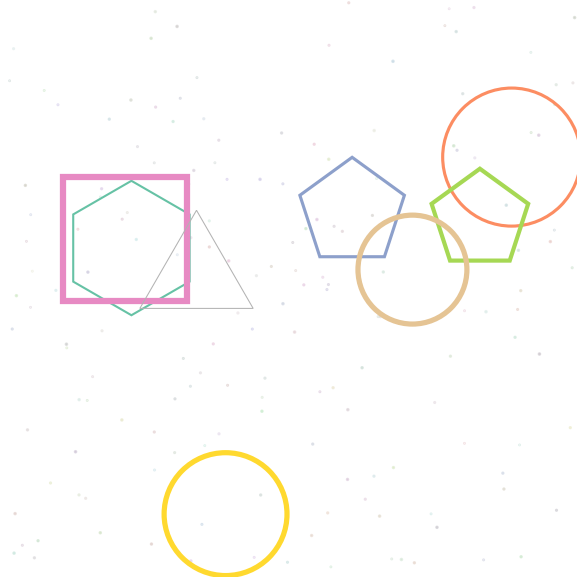[{"shape": "hexagon", "thickness": 1, "radius": 0.58, "center": [0.228, 0.57]}, {"shape": "circle", "thickness": 1.5, "radius": 0.6, "center": [0.886, 0.727]}, {"shape": "pentagon", "thickness": 1.5, "radius": 0.48, "center": [0.61, 0.632]}, {"shape": "square", "thickness": 3, "radius": 0.54, "center": [0.216, 0.585]}, {"shape": "pentagon", "thickness": 2, "radius": 0.44, "center": [0.831, 0.619]}, {"shape": "circle", "thickness": 2.5, "radius": 0.53, "center": [0.391, 0.109]}, {"shape": "circle", "thickness": 2.5, "radius": 0.47, "center": [0.714, 0.532]}, {"shape": "triangle", "thickness": 0.5, "radius": 0.57, "center": [0.34, 0.522]}]